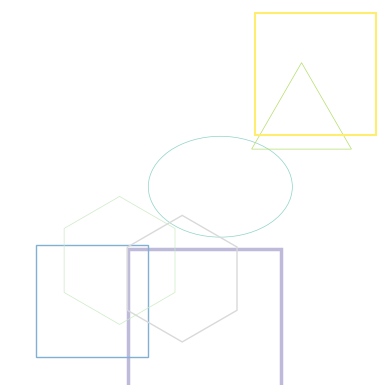[{"shape": "oval", "thickness": 0.5, "radius": 0.94, "center": [0.572, 0.515]}, {"shape": "square", "thickness": 2.5, "radius": 1.0, "center": [0.532, 0.154]}, {"shape": "square", "thickness": 1, "radius": 0.73, "center": [0.24, 0.218]}, {"shape": "triangle", "thickness": 0.5, "radius": 0.75, "center": [0.783, 0.688]}, {"shape": "hexagon", "thickness": 1, "radius": 0.82, "center": [0.473, 0.276]}, {"shape": "hexagon", "thickness": 0.5, "radius": 0.83, "center": [0.311, 0.324]}, {"shape": "square", "thickness": 1.5, "radius": 0.79, "center": [0.819, 0.809]}]